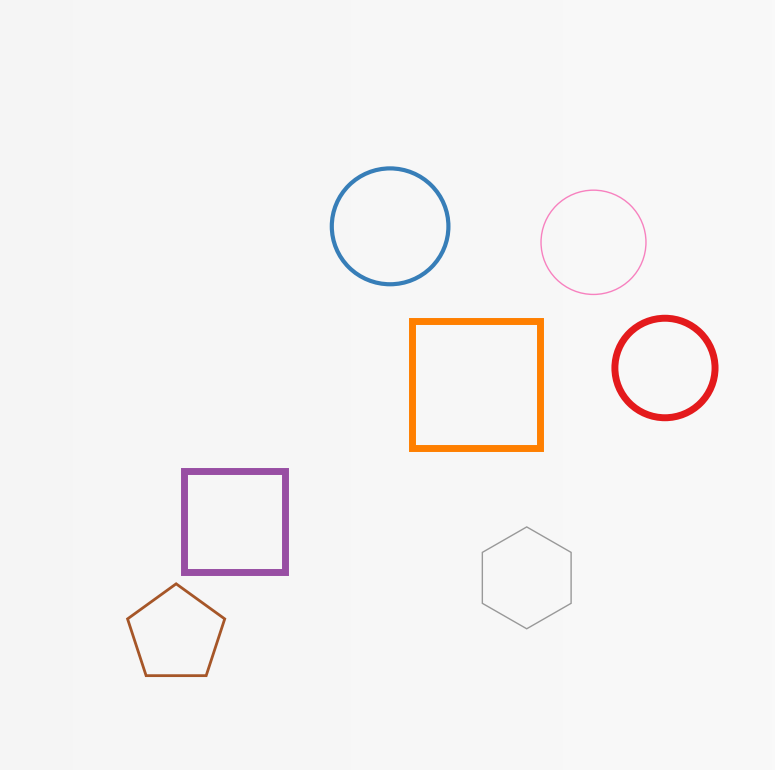[{"shape": "circle", "thickness": 2.5, "radius": 0.32, "center": [0.858, 0.522]}, {"shape": "circle", "thickness": 1.5, "radius": 0.38, "center": [0.503, 0.706]}, {"shape": "square", "thickness": 2.5, "radius": 0.33, "center": [0.303, 0.323]}, {"shape": "square", "thickness": 2.5, "radius": 0.41, "center": [0.614, 0.501]}, {"shape": "pentagon", "thickness": 1, "radius": 0.33, "center": [0.227, 0.176]}, {"shape": "circle", "thickness": 0.5, "radius": 0.34, "center": [0.766, 0.685]}, {"shape": "hexagon", "thickness": 0.5, "radius": 0.33, "center": [0.68, 0.25]}]